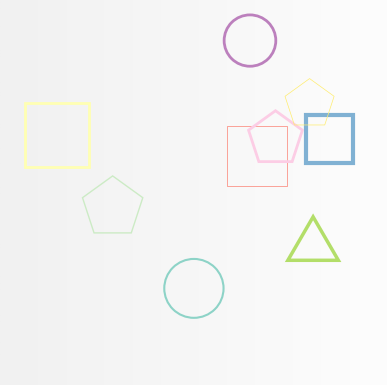[{"shape": "circle", "thickness": 1.5, "radius": 0.38, "center": [0.5, 0.251]}, {"shape": "square", "thickness": 2, "radius": 0.41, "center": [0.147, 0.649]}, {"shape": "square", "thickness": 0.5, "radius": 0.39, "center": [0.663, 0.595]}, {"shape": "square", "thickness": 3, "radius": 0.31, "center": [0.85, 0.64]}, {"shape": "triangle", "thickness": 2.5, "radius": 0.38, "center": [0.808, 0.362]}, {"shape": "pentagon", "thickness": 2, "radius": 0.37, "center": [0.711, 0.639]}, {"shape": "circle", "thickness": 2, "radius": 0.33, "center": [0.645, 0.895]}, {"shape": "pentagon", "thickness": 1, "radius": 0.41, "center": [0.291, 0.461]}, {"shape": "pentagon", "thickness": 0.5, "radius": 0.33, "center": [0.799, 0.729]}]